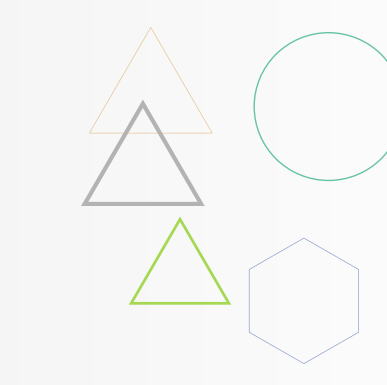[{"shape": "circle", "thickness": 1, "radius": 0.96, "center": [0.848, 0.723]}, {"shape": "hexagon", "thickness": 0.5, "radius": 0.82, "center": [0.784, 0.219]}, {"shape": "triangle", "thickness": 2, "radius": 0.73, "center": [0.465, 0.285]}, {"shape": "triangle", "thickness": 0.5, "radius": 0.92, "center": [0.389, 0.746]}, {"shape": "triangle", "thickness": 3, "radius": 0.87, "center": [0.369, 0.557]}]